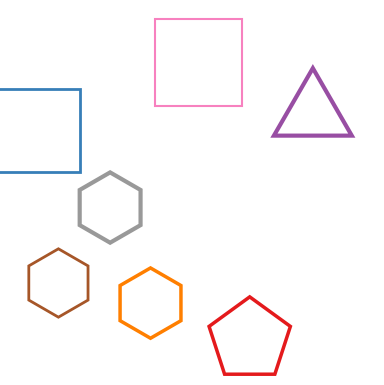[{"shape": "pentagon", "thickness": 2.5, "radius": 0.56, "center": [0.649, 0.118]}, {"shape": "square", "thickness": 2, "radius": 0.54, "center": [0.1, 0.662]}, {"shape": "triangle", "thickness": 3, "radius": 0.58, "center": [0.813, 0.706]}, {"shape": "hexagon", "thickness": 2.5, "radius": 0.46, "center": [0.391, 0.213]}, {"shape": "hexagon", "thickness": 2, "radius": 0.44, "center": [0.152, 0.265]}, {"shape": "square", "thickness": 1.5, "radius": 0.57, "center": [0.515, 0.838]}, {"shape": "hexagon", "thickness": 3, "radius": 0.46, "center": [0.286, 0.461]}]